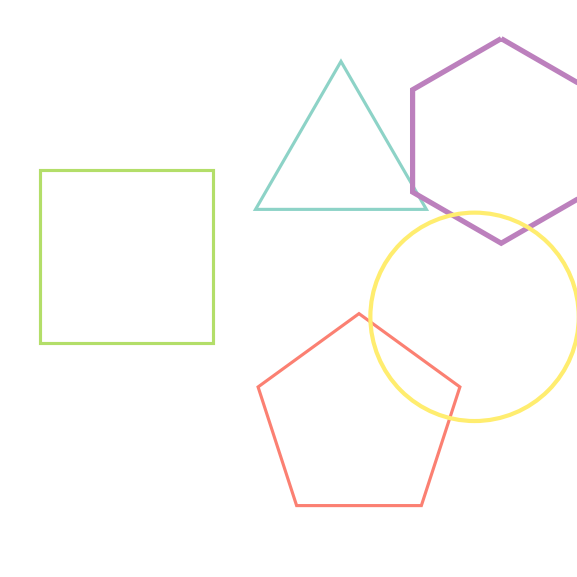[{"shape": "triangle", "thickness": 1.5, "radius": 0.85, "center": [0.59, 0.722]}, {"shape": "pentagon", "thickness": 1.5, "radius": 0.92, "center": [0.622, 0.272]}, {"shape": "square", "thickness": 1.5, "radius": 0.75, "center": [0.219, 0.555]}, {"shape": "hexagon", "thickness": 2.5, "radius": 0.89, "center": [0.868, 0.755]}, {"shape": "circle", "thickness": 2, "radius": 0.9, "center": [0.822, 0.45]}]